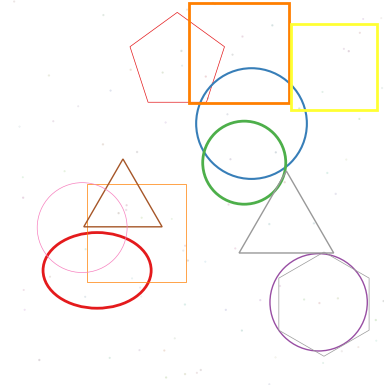[{"shape": "oval", "thickness": 2, "radius": 0.7, "center": [0.252, 0.298]}, {"shape": "pentagon", "thickness": 0.5, "radius": 0.65, "center": [0.46, 0.839]}, {"shape": "circle", "thickness": 1.5, "radius": 0.72, "center": [0.653, 0.679]}, {"shape": "circle", "thickness": 2, "radius": 0.54, "center": [0.634, 0.577]}, {"shape": "circle", "thickness": 1, "radius": 0.63, "center": [0.828, 0.215]}, {"shape": "square", "thickness": 0.5, "radius": 0.64, "center": [0.354, 0.395]}, {"shape": "square", "thickness": 2, "radius": 0.65, "center": [0.621, 0.862]}, {"shape": "square", "thickness": 2, "radius": 0.56, "center": [0.868, 0.827]}, {"shape": "triangle", "thickness": 1, "radius": 0.59, "center": [0.319, 0.47]}, {"shape": "circle", "thickness": 0.5, "radius": 0.58, "center": [0.213, 0.409]}, {"shape": "hexagon", "thickness": 0.5, "radius": 0.68, "center": [0.841, 0.21]}, {"shape": "triangle", "thickness": 1, "radius": 0.71, "center": [0.744, 0.414]}]